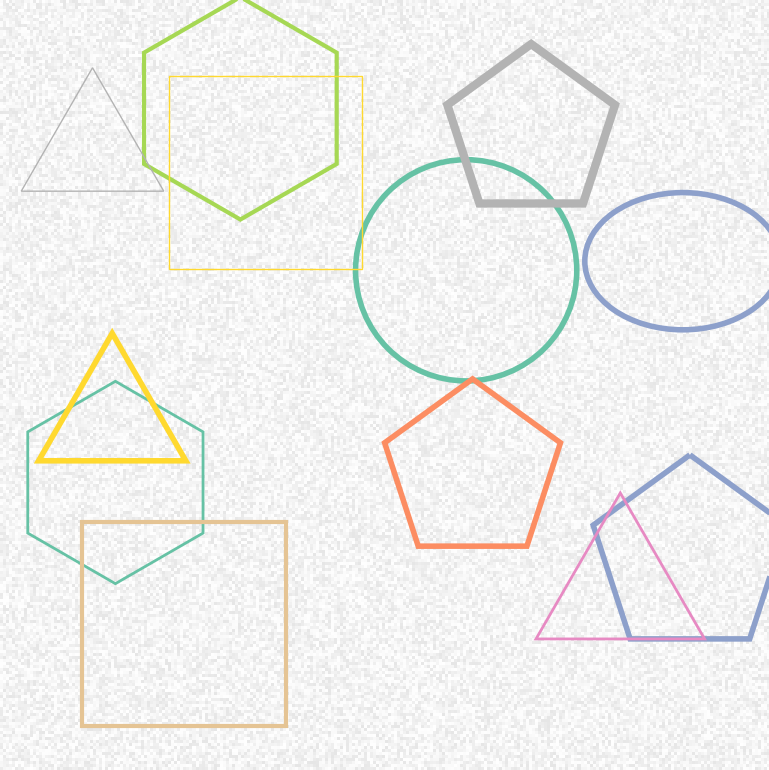[{"shape": "circle", "thickness": 2, "radius": 0.72, "center": [0.605, 0.649]}, {"shape": "hexagon", "thickness": 1, "radius": 0.66, "center": [0.15, 0.373]}, {"shape": "pentagon", "thickness": 2, "radius": 0.6, "center": [0.614, 0.388]}, {"shape": "oval", "thickness": 2, "radius": 0.64, "center": [0.887, 0.661]}, {"shape": "pentagon", "thickness": 2, "radius": 0.66, "center": [0.896, 0.277]}, {"shape": "triangle", "thickness": 1, "radius": 0.63, "center": [0.806, 0.233]}, {"shape": "hexagon", "thickness": 1.5, "radius": 0.72, "center": [0.312, 0.859]}, {"shape": "square", "thickness": 0.5, "radius": 0.63, "center": [0.345, 0.776]}, {"shape": "triangle", "thickness": 2, "radius": 0.55, "center": [0.146, 0.457]}, {"shape": "square", "thickness": 1.5, "radius": 0.66, "center": [0.239, 0.189]}, {"shape": "pentagon", "thickness": 3, "radius": 0.57, "center": [0.69, 0.828]}, {"shape": "triangle", "thickness": 0.5, "radius": 0.53, "center": [0.12, 0.805]}]